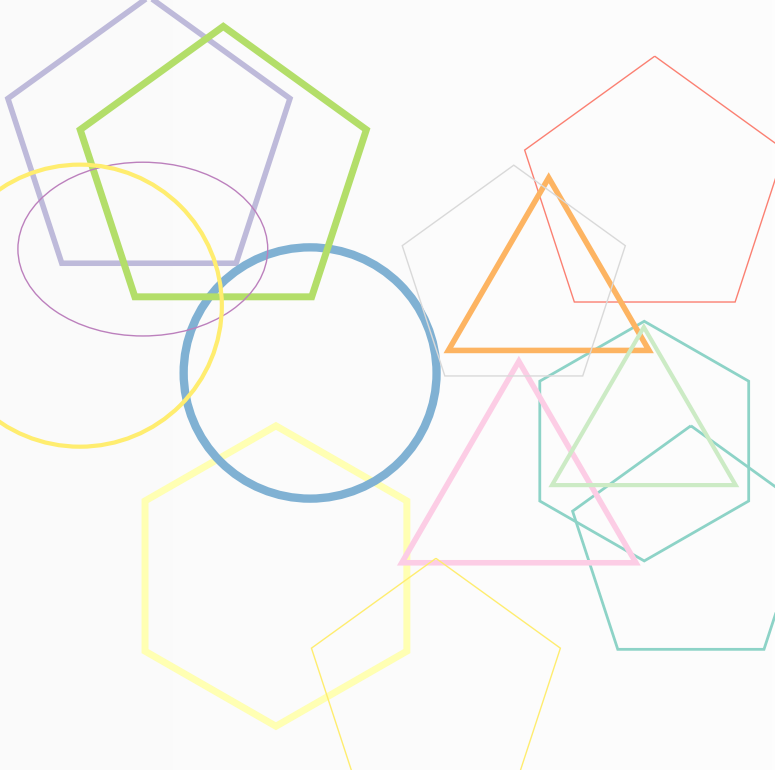[{"shape": "hexagon", "thickness": 1, "radius": 0.78, "center": [0.831, 0.427]}, {"shape": "pentagon", "thickness": 1, "radius": 0.8, "center": [0.891, 0.287]}, {"shape": "hexagon", "thickness": 2.5, "radius": 0.98, "center": [0.356, 0.252]}, {"shape": "pentagon", "thickness": 2, "radius": 0.96, "center": [0.192, 0.813]}, {"shape": "pentagon", "thickness": 0.5, "radius": 0.88, "center": [0.845, 0.751]}, {"shape": "circle", "thickness": 3, "radius": 0.82, "center": [0.4, 0.516]}, {"shape": "triangle", "thickness": 2, "radius": 0.75, "center": [0.708, 0.62]}, {"shape": "pentagon", "thickness": 2.5, "radius": 0.97, "center": [0.288, 0.772]}, {"shape": "triangle", "thickness": 2, "radius": 0.87, "center": [0.669, 0.356]}, {"shape": "pentagon", "thickness": 0.5, "radius": 0.76, "center": [0.663, 0.634]}, {"shape": "oval", "thickness": 0.5, "radius": 0.81, "center": [0.184, 0.676]}, {"shape": "triangle", "thickness": 1.5, "radius": 0.68, "center": [0.831, 0.438]}, {"shape": "pentagon", "thickness": 0.5, "radius": 0.84, "center": [0.562, 0.106]}, {"shape": "circle", "thickness": 1.5, "radius": 0.92, "center": [0.103, 0.603]}]